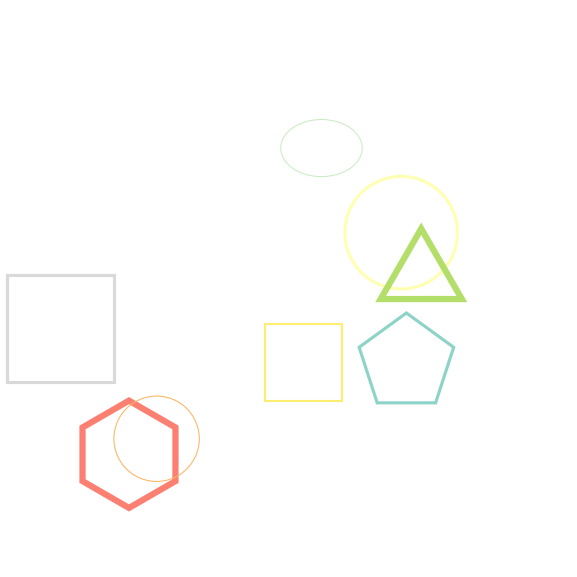[{"shape": "pentagon", "thickness": 1.5, "radius": 0.43, "center": [0.704, 0.371]}, {"shape": "circle", "thickness": 1.5, "radius": 0.49, "center": [0.695, 0.596]}, {"shape": "hexagon", "thickness": 3, "radius": 0.46, "center": [0.223, 0.213]}, {"shape": "circle", "thickness": 0.5, "radius": 0.37, "center": [0.271, 0.239]}, {"shape": "triangle", "thickness": 3, "radius": 0.41, "center": [0.729, 0.522]}, {"shape": "square", "thickness": 1.5, "radius": 0.46, "center": [0.104, 0.431]}, {"shape": "oval", "thickness": 0.5, "radius": 0.35, "center": [0.557, 0.743]}, {"shape": "square", "thickness": 1, "radius": 0.33, "center": [0.525, 0.371]}]